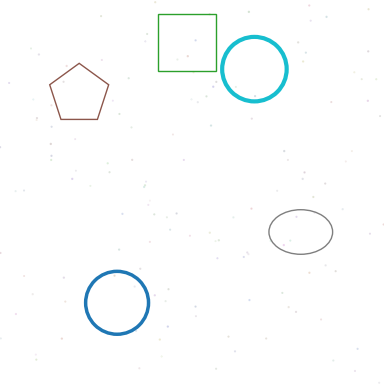[{"shape": "circle", "thickness": 2.5, "radius": 0.41, "center": [0.304, 0.214]}, {"shape": "square", "thickness": 1, "radius": 0.37, "center": [0.486, 0.89]}, {"shape": "pentagon", "thickness": 1, "radius": 0.4, "center": [0.206, 0.755]}, {"shape": "oval", "thickness": 1, "radius": 0.41, "center": [0.781, 0.397]}, {"shape": "circle", "thickness": 3, "radius": 0.42, "center": [0.661, 0.82]}]